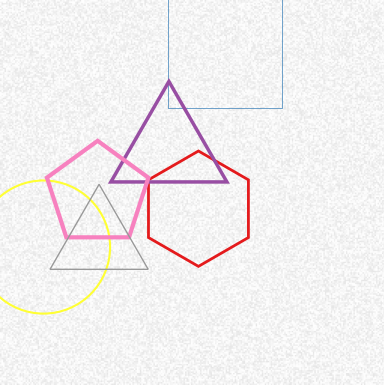[{"shape": "hexagon", "thickness": 2, "radius": 0.75, "center": [0.515, 0.458]}, {"shape": "square", "thickness": 0.5, "radius": 0.74, "center": [0.584, 0.867]}, {"shape": "triangle", "thickness": 2.5, "radius": 0.87, "center": [0.439, 0.614]}, {"shape": "circle", "thickness": 1.5, "radius": 0.86, "center": [0.113, 0.358]}, {"shape": "pentagon", "thickness": 3, "radius": 0.69, "center": [0.254, 0.496]}, {"shape": "triangle", "thickness": 1, "radius": 0.74, "center": [0.257, 0.374]}]